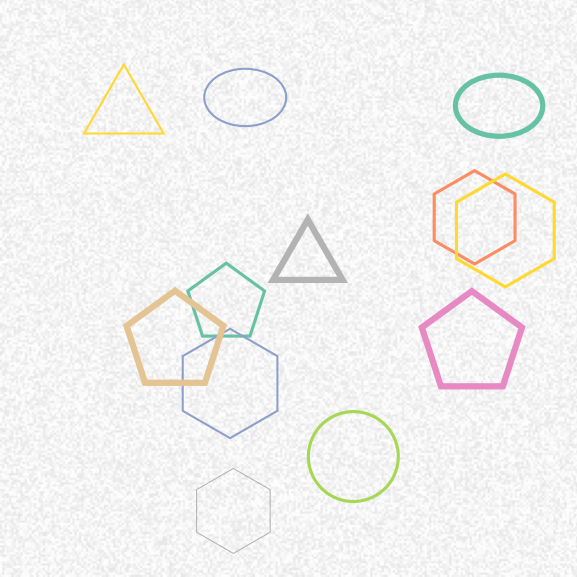[{"shape": "pentagon", "thickness": 1.5, "radius": 0.35, "center": [0.392, 0.474]}, {"shape": "oval", "thickness": 2.5, "radius": 0.38, "center": [0.864, 0.816]}, {"shape": "hexagon", "thickness": 1.5, "radius": 0.4, "center": [0.822, 0.623]}, {"shape": "oval", "thickness": 1, "radius": 0.35, "center": [0.425, 0.83]}, {"shape": "hexagon", "thickness": 1, "radius": 0.47, "center": [0.398, 0.335]}, {"shape": "pentagon", "thickness": 3, "radius": 0.46, "center": [0.817, 0.404]}, {"shape": "circle", "thickness": 1.5, "radius": 0.39, "center": [0.612, 0.209]}, {"shape": "hexagon", "thickness": 1.5, "radius": 0.49, "center": [0.875, 0.6]}, {"shape": "triangle", "thickness": 1, "radius": 0.4, "center": [0.214, 0.808]}, {"shape": "pentagon", "thickness": 3, "radius": 0.44, "center": [0.303, 0.408]}, {"shape": "triangle", "thickness": 3, "radius": 0.35, "center": [0.533, 0.549]}, {"shape": "hexagon", "thickness": 0.5, "radius": 0.37, "center": [0.404, 0.114]}]